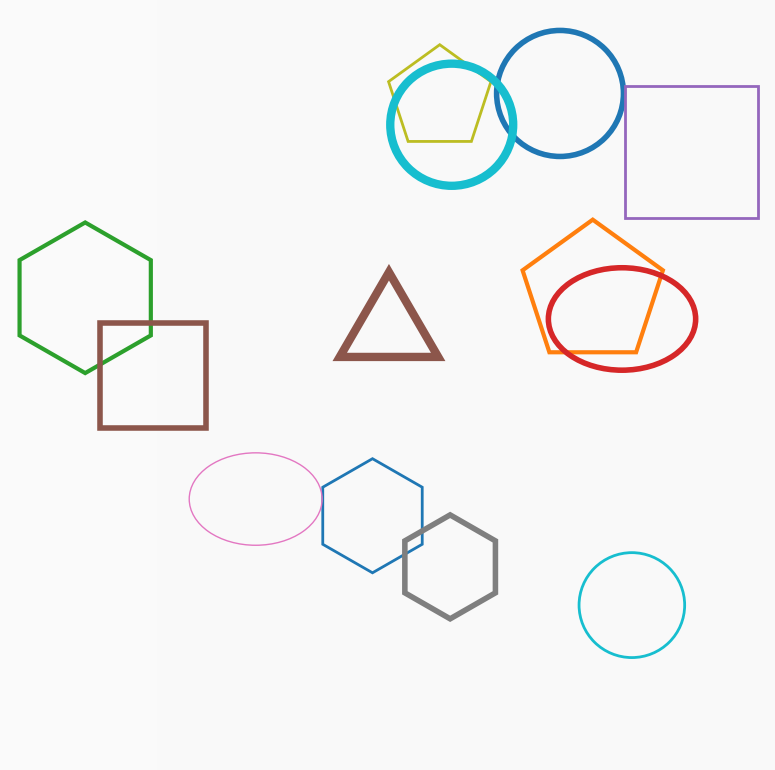[{"shape": "circle", "thickness": 2, "radius": 0.41, "center": [0.723, 0.879]}, {"shape": "hexagon", "thickness": 1, "radius": 0.37, "center": [0.481, 0.33]}, {"shape": "pentagon", "thickness": 1.5, "radius": 0.48, "center": [0.765, 0.62]}, {"shape": "hexagon", "thickness": 1.5, "radius": 0.49, "center": [0.11, 0.613]}, {"shape": "oval", "thickness": 2, "radius": 0.48, "center": [0.803, 0.586]}, {"shape": "square", "thickness": 1, "radius": 0.43, "center": [0.892, 0.803]}, {"shape": "square", "thickness": 2, "radius": 0.34, "center": [0.198, 0.512]}, {"shape": "triangle", "thickness": 3, "radius": 0.37, "center": [0.502, 0.573]}, {"shape": "oval", "thickness": 0.5, "radius": 0.43, "center": [0.33, 0.352]}, {"shape": "hexagon", "thickness": 2, "radius": 0.34, "center": [0.581, 0.264]}, {"shape": "pentagon", "thickness": 1, "radius": 0.35, "center": [0.567, 0.872]}, {"shape": "circle", "thickness": 3, "radius": 0.4, "center": [0.583, 0.838]}, {"shape": "circle", "thickness": 1, "radius": 0.34, "center": [0.815, 0.214]}]